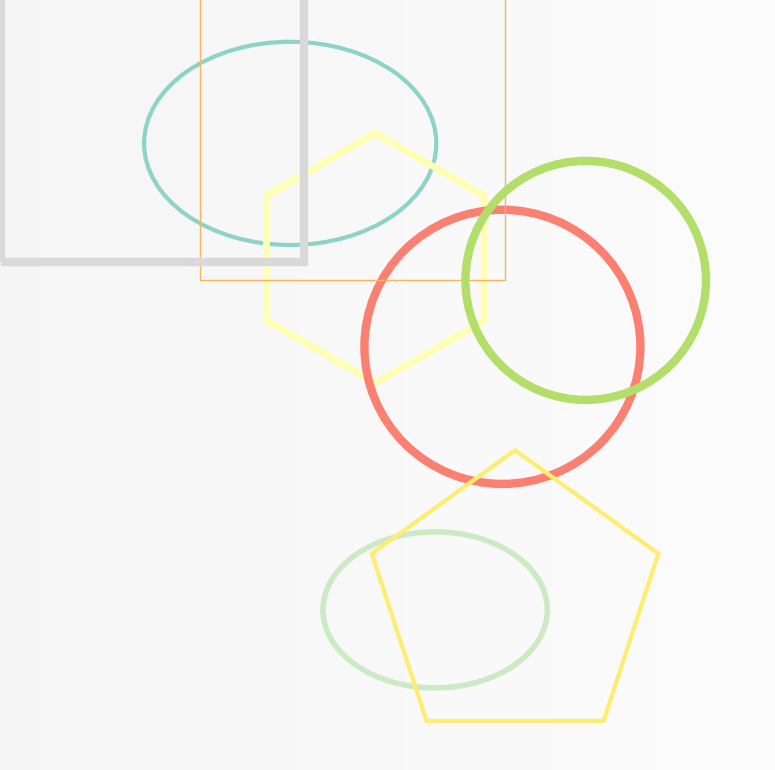[{"shape": "oval", "thickness": 1.5, "radius": 0.94, "center": [0.374, 0.814]}, {"shape": "hexagon", "thickness": 2.5, "radius": 0.81, "center": [0.484, 0.665]}, {"shape": "circle", "thickness": 3, "radius": 0.89, "center": [0.648, 0.55]}, {"shape": "square", "thickness": 0.5, "radius": 0.98, "center": [0.455, 0.833]}, {"shape": "circle", "thickness": 3, "radius": 0.78, "center": [0.756, 0.636]}, {"shape": "square", "thickness": 3, "radius": 0.98, "center": [0.196, 0.855]}, {"shape": "oval", "thickness": 2, "radius": 0.72, "center": [0.561, 0.208]}, {"shape": "pentagon", "thickness": 1.5, "radius": 0.97, "center": [0.665, 0.221]}]